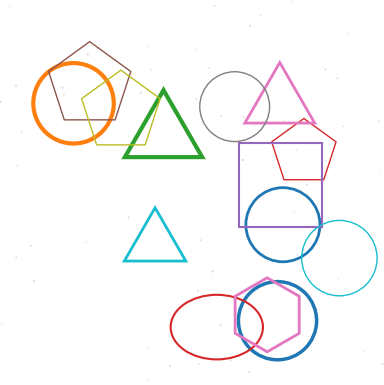[{"shape": "circle", "thickness": 2.5, "radius": 0.51, "center": [0.721, 0.167]}, {"shape": "circle", "thickness": 2, "radius": 0.48, "center": [0.735, 0.416]}, {"shape": "circle", "thickness": 3, "radius": 0.52, "center": [0.191, 0.732]}, {"shape": "triangle", "thickness": 3, "radius": 0.58, "center": [0.425, 0.65]}, {"shape": "pentagon", "thickness": 1, "radius": 0.44, "center": [0.789, 0.604]}, {"shape": "oval", "thickness": 1.5, "radius": 0.6, "center": [0.563, 0.15]}, {"shape": "square", "thickness": 1.5, "radius": 0.54, "center": [0.729, 0.52]}, {"shape": "pentagon", "thickness": 1, "radius": 0.56, "center": [0.233, 0.78]}, {"shape": "triangle", "thickness": 2, "radius": 0.52, "center": [0.727, 0.733]}, {"shape": "hexagon", "thickness": 2, "radius": 0.48, "center": [0.694, 0.182]}, {"shape": "circle", "thickness": 1, "radius": 0.45, "center": [0.61, 0.723]}, {"shape": "pentagon", "thickness": 1, "radius": 0.54, "center": [0.314, 0.711]}, {"shape": "circle", "thickness": 1, "radius": 0.49, "center": [0.882, 0.33]}, {"shape": "triangle", "thickness": 2, "radius": 0.46, "center": [0.403, 0.368]}]